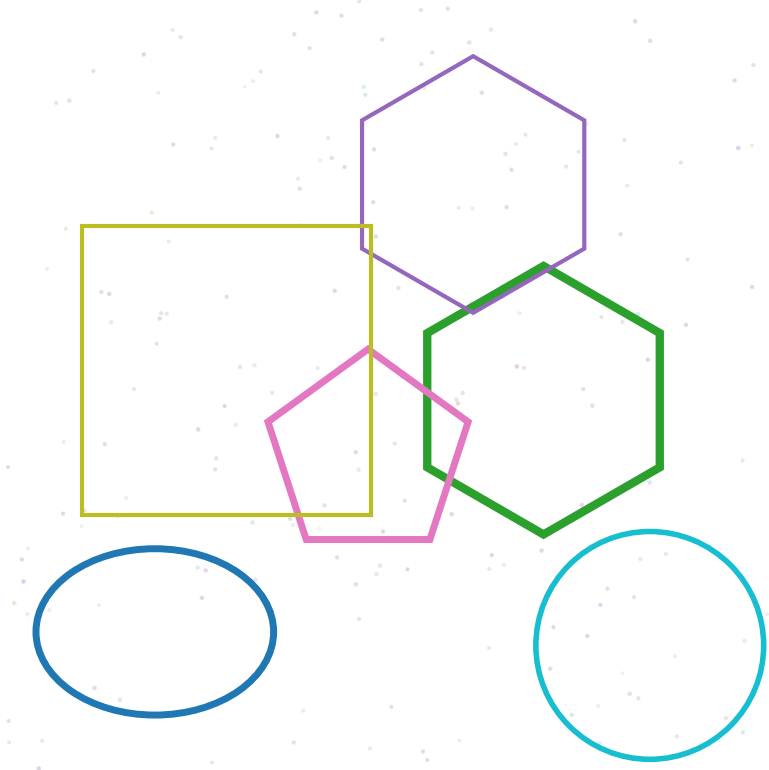[{"shape": "oval", "thickness": 2.5, "radius": 0.77, "center": [0.201, 0.179]}, {"shape": "hexagon", "thickness": 3, "radius": 0.87, "center": [0.706, 0.48]}, {"shape": "hexagon", "thickness": 1.5, "radius": 0.83, "center": [0.615, 0.76]}, {"shape": "pentagon", "thickness": 2.5, "radius": 0.68, "center": [0.478, 0.41]}, {"shape": "square", "thickness": 1.5, "radius": 0.94, "center": [0.294, 0.519]}, {"shape": "circle", "thickness": 2, "radius": 0.74, "center": [0.844, 0.162]}]